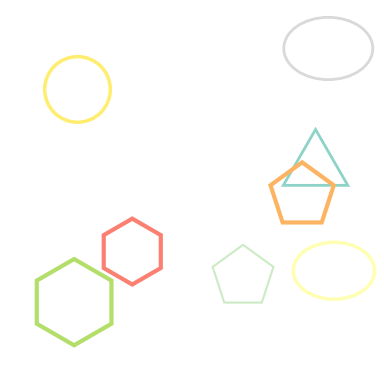[{"shape": "triangle", "thickness": 2, "radius": 0.48, "center": [0.82, 0.567]}, {"shape": "oval", "thickness": 2.5, "radius": 0.53, "center": [0.867, 0.297]}, {"shape": "hexagon", "thickness": 3, "radius": 0.43, "center": [0.344, 0.347]}, {"shape": "pentagon", "thickness": 3, "radius": 0.43, "center": [0.785, 0.492]}, {"shape": "hexagon", "thickness": 3, "radius": 0.56, "center": [0.193, 0.215]}, {"shape": "oval", "thickness": 2, "radius": 0.58, "center": [0.853, 0.874]}, {"shape": "pentagon", "thickness": 1.5, "radius": 0.41, "center": [0.631, 0.281]}, {"shape": "circle", "thickness": 2.5, "radius": 0.43, "center": [0.201, 0.768]}]